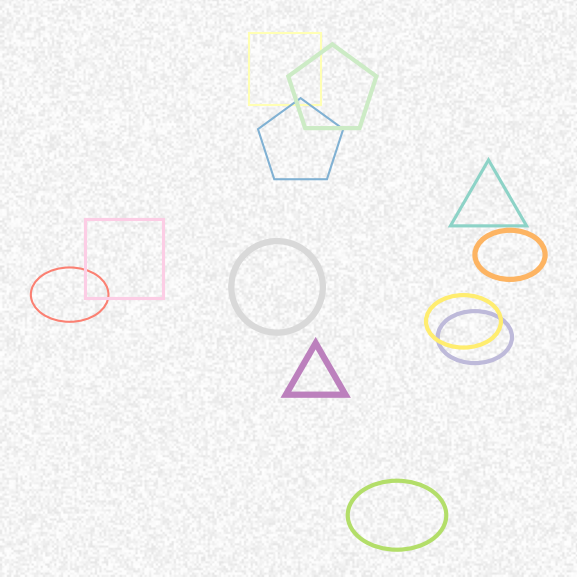[{"shape": "triangle", "thickness": 1.5, "radius": 0.38, "center": [0.846, 0.646]}, {"shape": "square", "thickness": 1, "radius": 0.31, "center": [0.493, 0.88]}, {"shape": "oval", "thickness": 2, "radius": 0.32, "center": [0.822, 0.415]}, {"shape": "oval", "thickness": 1, "radius": 0.34, "center": [0.121, 0.489]}, {"shape": "pentagon", "thickness": 1, "radius": 0.39, "center": [0.521, 0.752]}, {"shape": "oval", "thickness": 2.5, "radius": 0.3, "center": [0.883, 0.558]}, {"shape": "oval", "thickness": 2, "radius": 0.43, "center": [0.687, 0.107]}, {"shape": "square", "thickness": 1.5, "radius": 0.34, "center": [0.214, 0.552]}, {"shape": "circle", "thickness": 3, "radius": 0.4, "center": [0.48, 0.502]}, {"shape": "triangle", "thickness": 3, "radius": 0.3, "center": [0.547, 0.345]}, {"shape": "pentagon", "thickness": 2, "radius": 0.4, "center": [0.575, 0.842]}, {"shape": "oval", "thickness": 2, "radius": 0.32, "center": [0.803, 0.443]}]